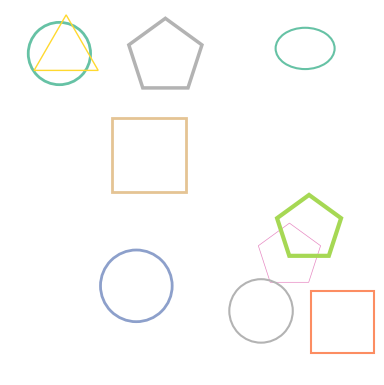[{"shape": "oval", "thickness": 1.5, "radius": 0.38, "center": [0.793, 0.874]}, {"shape": "circle", "thickness": 2, "radius": 0.4, "center": [0.154, 0.861]}, {"shape": "square", "thickness": 1.5, "radius": 0.41, "center": [0.89, 0.164]}, {"shape": "circle", "thickness": 2, "radius": 0.47, "center": [0.354, 0.258]}, {"shape": "pentagon", "thickness": 0.5, "radius": 0.42, "center": [0.752, 0.335]}, {"shape": "pentagon", "thickness": 3, "radius": 0.44, "center": [0.803, 0.406]}, {"shape": "triangle", "thickness": 1, "radius": 0.48, "center": [0.172, 0.865]}, {"shape": "square", "thickness": 2, "radius": 0.48, "center": [0.386, 0.598]}, {"shape": "pentagon", "thickness": 2.5, "radius": 0.5, "center": [0.43, 0.852]}, {"shape": "circle", "thickness": 1.5, "radius": 0.41, "center": [0.678, 0.192]}]